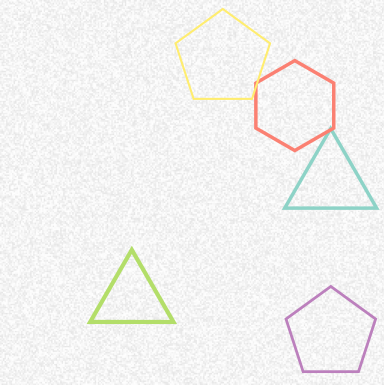[{"shape": "triangle", "thickness": 2.5, "radius": 0.69, "center": [0.859, 0.528]}, {"shape": "hexagon", "thickness": 2.5, "radius": 0.58, "center": [0.766, 0.726]}, {"shape": "triangle", "thickness": 3, "radius": 0.62, "center": [0.342, 0.226]}, {"shape": "pentagon", "thickness": 2, "radius": 0.61, "center": [0.859, 0.134]}, {"shape": "pentagon", "thickness": 1.5, "radius": 0.65, "center": [0.579, 0.848]}]